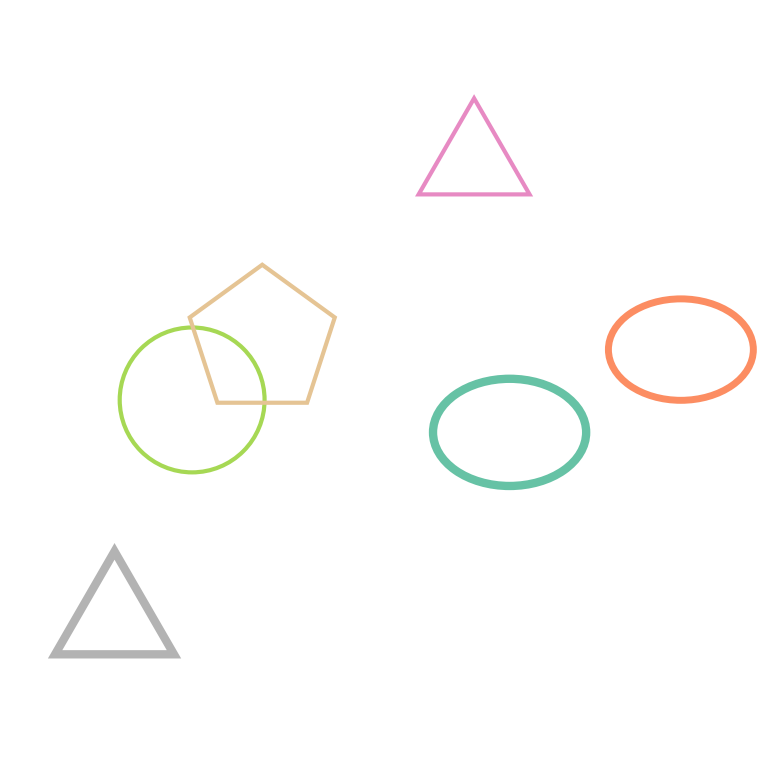[{"shape": "oval", "thickness": 3, "radius": 0.5, "center": [0.662, 0.438]}, {"shape": "oval", "thickness": 2.5, "radius": 0.47, "center": [0.884, 0.546]}, {"shape": "triangle", "thickness": 1.5, "radius": 0.42, "center": [0.616, 0.789]}, {"shape": "circle", "thickness": 1.5, "radius": 0.47, "center": [0.25, 0.481]}, {"shape": "pentagon", "thickness": 1.5, "radius": 0.5, "center": [0.341, 0.557]}, {"shape": "triangle", "thickness": 3, "radius": 0.45, "center": [0.149, 0.195]}]